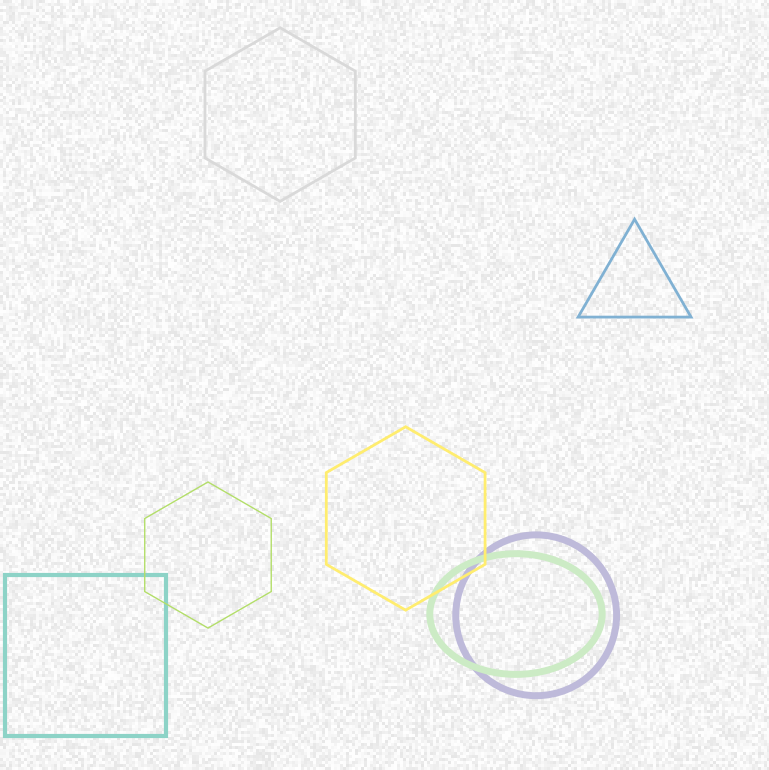[{"shape": "square", "thickness": 1.5, "radius": 0.52, "center": [0.112, 0.148]}, {"shape": "circle", "thickness": 2.5, "radius": 0.52, "center": [0.696, 0.201]}, {"shape": "triangle", "thickness": 1, "radius": 0.42, "center": [0.824, 0.631]}, {"shape": "hexagon", "thickness": 0.5, "radius": 0.47, "center": [0.27, 0.279]}, {"shape": "hexagon", "thickness": 1, "radius": 0.56, "center": [0.364, 0.851]}, {"shape": "oval", "thickness": 2.5, "radius": 0.56, "center": [0.67, 0.203]}, {"shape": "hexagon", "thickness": 1, "radius": 0.6, "center": [0.527, 0.327]}]